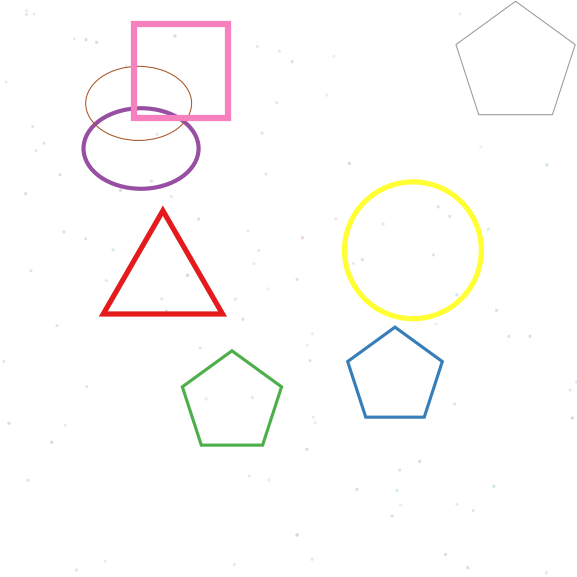[{"shape": "triangle", "thickness": 2.5, "radius": 0.6, "center": [0.282, 0.515]}, {"shape": "pentagon", "thickness": 1.5, "radius": 0.43, "center": [0.684, 0.346]}, {"shape": "pentagon", "thickness": 1.5, "radius": 0.45, "center": [0.402, 0.301]}, {"shape": "oval", "thickness": 2, "radius": 0.5, "center": [0.244, 0.742]}, {"shape": "circle", "thickness": 2.5, "radius": 0.59, "center": [0.715, 0.566]}, {"shape": "oval", "thickness": 0.5, "radius": 0.46, "center": [0.24, 0.82]}, {"shape": "square", "thickness": 3, "radius": 0.41, "center": [0.314, 0.877]}, {"shape": "pentagon", "thickness": 0.5, "radius": 0.54, "center": [0.893, 0.888]}]